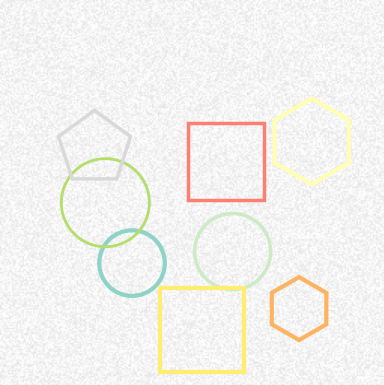[{"shape": "circle", "thickness": 3, "radius": 0.43, "center": [0.343, 0.317]}, {"shape": "hexagon", "thickness": 3, "radius": 0.56, "center": [0.81, 0.633]}, {"shape": "square", "thickness": 2.5, "radius": 0.5, "center": [0.587, 0.581]}, {"shape": "hexagon", "thickness": 3, "radius": 0.41, "center": [0.777, 0.198]}, {"shape": "circle", "thickness": 2, "radius": 0.57, "center": [0.274, 0.474]}, {"shape": "pentagon", "thickness": 2.5, "radius": 0.49, "center": [0.246, 0.615]}, {"shape": "circle", "thickness": 2.5, "radius": 0.49, "center": [0.604, 0.347]}, {"shape": "square", "thickness": 3, "radius": 0.55, "center": [0.525, 0.143]}]